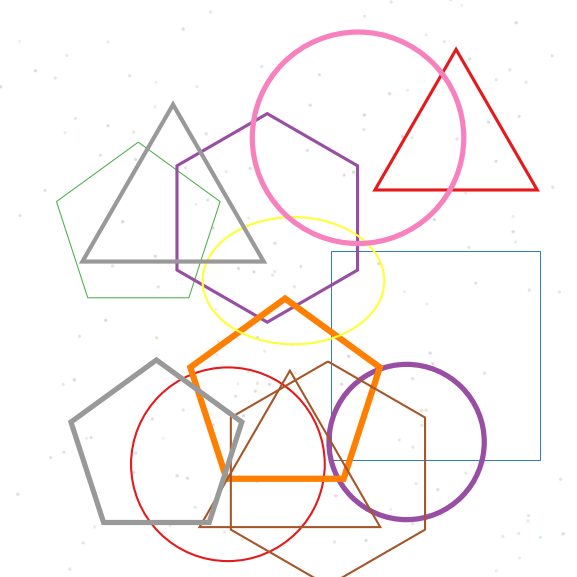[{"shape": "circle", "thickness": 1, "radius": 0.84, "center": [0.395, 0.195]}, {"shape": "triangle", "thickness": 1.5, "radius": 0.81, "center": [0.79, 0.751]}, {"shape": "square", "thickness": 0.5, "radius": 0.9, "center": [0.754, 0.383]}, {"shape": "pentagon", "thickness": 0.5, "radius": 0.74, "center": [0.239, 0.604]}, {"shape": "circle", "thickness": 2.5, "radius": 0.67, "center": [0.704, 0.234]}, {"shape": "hexagon", "thickness": 1.5, "radius": 0.9, "center": [0.463, 0.622]}, {"shape": "pentagon", "thickness": 3, "radius": 0.86, "center": [0.494, 0.31]}, {"shape": "oval", "thickness": 1, "radius": 0.79, "center": [0.508, 0.513]}, {"shape": "hexagon", "thickness": 1, "radius": 0.97, "center": [0.568, 0.179]}, {"shape": "triangle", "thickness": 1, "radius": 0.9, "center": [0.502, 0.177]}, {"shape": "circle", "thickness": 2.5, "radius": 0.92, "center": [0.62, 0.761]}, {"shape": "pentagon", "thickness": 2.5, "radius": 0.78, "center": [0.271, 0.22]}, {"shape": "triangle", "thickness": 2, "radius": 0.91, "center": [0.3, 0.637]}]